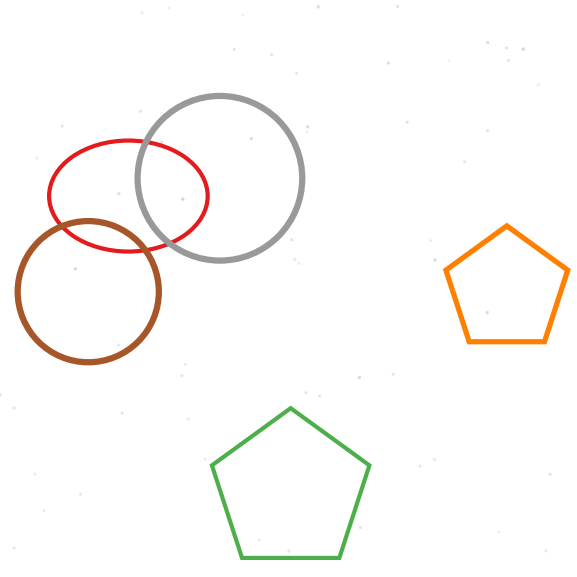[{"shape": "oval", "thickness": 2, "radius": 0.69, "center": [0.222, 0.66]}, {"shape": "pentagon", "thickness": 2, "radius": 0.72, "center": [0.503, 0.149]}, {"shape": "pentagon", "thickness": 2.5, "radius": 0.55, "center": [0.878, 0.497]}, {"shape": "circle", "thickness": 3, "radius": 0.61, "center": [0.153, 0.494]}, {"shape": "circle", "thickness": 3, "radius": 0.71, "center": [0.381, 0.69]}]